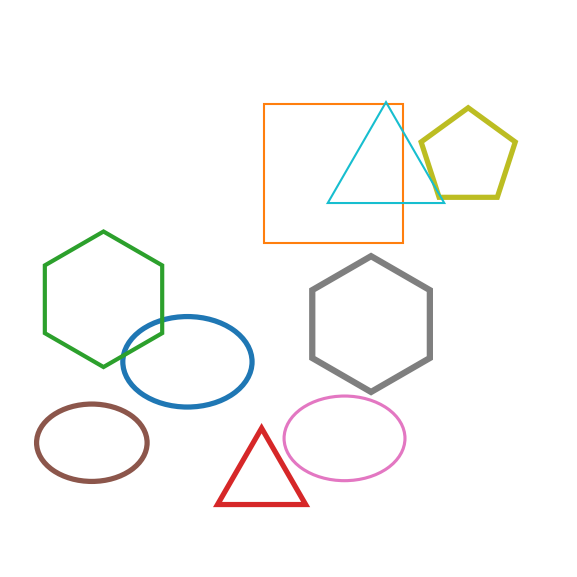[{"shape": "oval", "thickness": 2.5, "radius": 0.56, "center": [0.325, 0.373]}, {"shape": "square", "thickness": 1, "radius": 0.6, "center": [0.577, 0.699]}, {"shape": "hexagon", "thickness": 2, "radius": 0.59, "center": [0.179, 0.481]}, {"shape": "triangle", "thickness": 2.5, "radius": 0.44, "center": [0.453, 0.17]}, {"shape": "oval", "thickness": 2.5, "radius": 0.48, "center": [0.159, 0.232]}, {"shape": "oval", "thickness": 1.5, "radius": 0.52, "center": [0.597, 0.24]}, {"shape": "hexagon", "thickness": 3, "radius": 0.59, "center": [0.643, 0.438]}, {"shape": "pentagon", "thickness": 2.5, "radius": 0.43, "center": [0.811, 0.727]}, {"shape": "triangle", "thickness": 1, "radius": 0.58, "center": [0.668, 0.706]}]